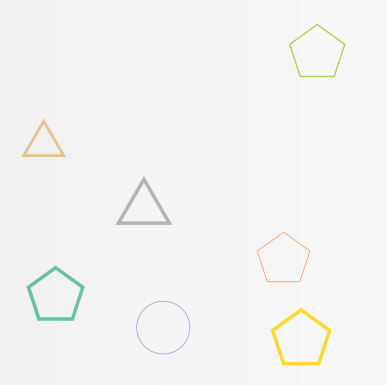[{"shape": "pentagon", "thickness": 2.5, "radius": 0.37, "center": [0.144, 0.231]}, {"shape": "pentagon", "thickness": 0.5, "radius": 0.36, "center": [0.732, 0.326]}, {"shape": "circle", "thickness": 0.5, "radius": 0.34, "center": [0.421, 0.149]}, {"shape": "pentagon", "thickness": 1, "radius": 0.37, "center": [0.819, 0.862]}, {"shape": "pentagon", "thickness": 2.5, "radius": 0.39, "center": [0.777, 0.118]}, {"shape": "triangle", "thickness": 2, "radius": 0.3, "center": [0.113, 0.626]}, {"shape": "triangle", "thickness": 2.5, "radius": 0.38, "center": [0.371, 0.458]}]